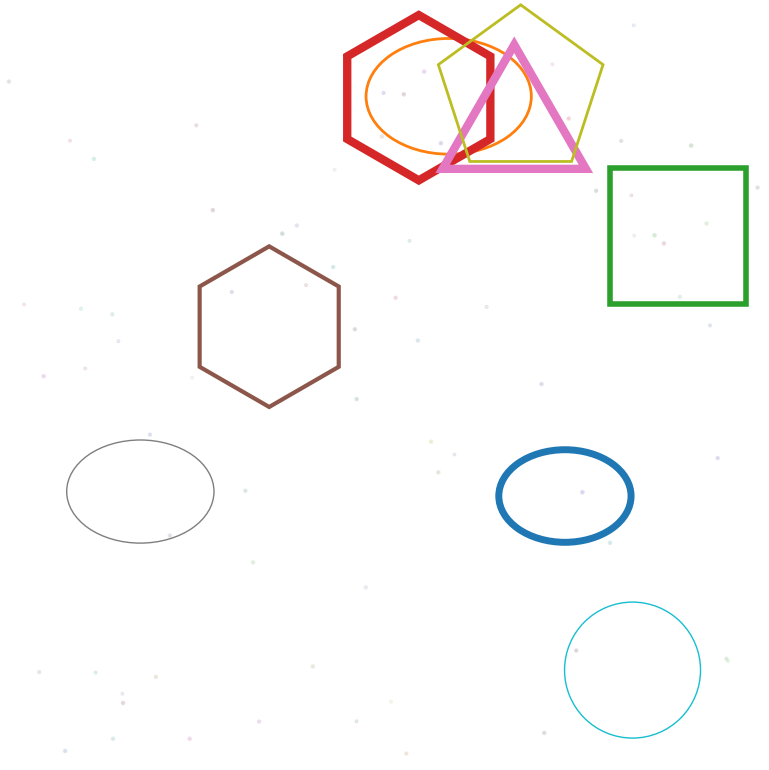[{"shape": "oval", "thickness": 2.5, "radius": 0.43, "center": [0.734, 0.356]}, {"shape": "oval", "thickness": 1, "radius": 0.54, "center": [0.583, 0.875]}, {"shape": "square", "thickness": 2, "radius": 0.44, "center": [0.881, 0.694]}, {"shape": "hexagon", "thickness": 3, "radius": 0.54, "center": [0.544, 0.873]}, {"shape": "hexagon", "thickness": 1.5, "radius": 0.52, "center": [0.35, 0.576]}, {"shape": "triangle", "thickness": 3, "radius": 0.54, "center": [0.668, 0.834]}, {"shape": "oval", "thickness": 0.5, "radius": 0.48, "center": [0.182, 0.362]}, {"shape": "pentagon", "thickness": 1, "radius": 0.56, "center": [0.676, 0.881]}, {"shape": "circle", "thickness": 0.5, "radius": 0.44, "center": [0.821, 0.13]}]